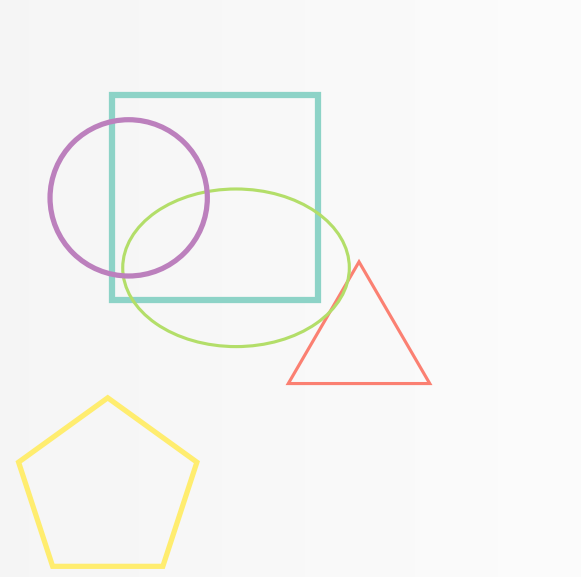[{"shape": "square", "thickness": 3, "radius": 0.89, "center": [0.369, 0.657]}, {"shape": "triangle", "thickness": 1.5, "radius": 0.7, "center": [0.618, 0.405]}, {"shape": "oval", "thickness": 1.5, "radius": 0.97, "center": [0.406, 0.535]}, {"shape": "circle", "thickness": 2.5, "radius": 0.68, "center": [0.221, 0.657]}, {"shape": "pentagon", "thickness": 2.5, "radius": 0.81, "center": [0.185, 0.149]}]